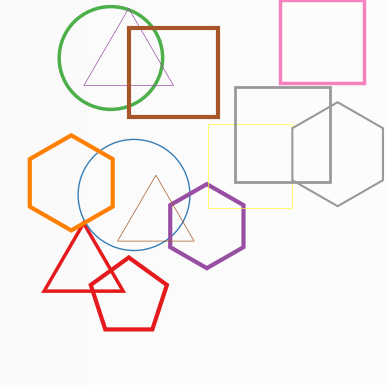[{"shape": "pentagon", "thickness": 3, "radius": 0.52, "center": [0.332, 0.228]}, {"shape": "triangle", "thickness": 2.5, "radius": 0.59, "center": [0.216, 0.303]}, {"shape": "circle", "thickness": 1, "radius": 0.72, "center": [0.346, 0.494]}, {"shape": "circle", "thickness": 2.5, "radius": 0.67, "center": [0.286, 0.849]}, {"shape": "triangle", "thickness": 0.5, "radius": 0.67, "center": [0.332, 0.845]}, {"shape": "hexagon", "thickness": 3, "radius": 0.55, "center": [0.534, 0.413]}, {"shape": "hexagon", "thickness": 3, "radius": 0.62, "center": [0.184, 0.525]}, {"shape": "square", "thickness": 0.5, "radius": 0.54, "center": [0.646, 0.569]}, {"shape": "square", "thickness": 3, "radius": 0.58, "center": [0.449, 0.812]}, {"shape": "triangle", "thickness": 0.5, "radius": 0.57, "center": [0.402, 0.431]}, {"shape": "square", "thickness": 2.5, "radius": 0.54, "center": [0.831, 0.892]}, {"shape": "hexagon", "thickness": 1.5, "radius": 0.68, "center": [0.871, 0.599]}, {"shape": "square", "thickness": 2, "radius": 0.61, "center": [0.73, 0.651]}]